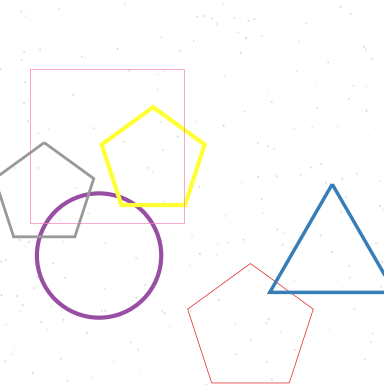[{"shape": "pentagon", "thickness": 0.5, "radius": 0.86, "center": [0.651, 0.144]}, {"shape": "triangle", "thickness": 2.5, "radius": 0.94, "center": [0.863, 0.334]}, {"shape": "circle", "thickness": 3, "radius": 0.81, "center": [0.257, 0.336]}, {"shape": "pentagon", "thickness": 3, "radius": 0.7, "center": [0.398, 0.581]}, {"shape": "square", "thickness": 0.5, "radius": 1.0, "center": [0.278, 0.621]}, {"shape": "pentagon", "thickness": 2, "radius": 0.68, "center": [0.115, 0.494]}]